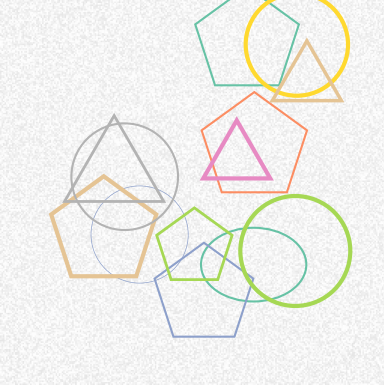[{"shape": "oval", "thickness": 1.5, "radius": 0.68, "center": [0.659, 0.313]}, {"shape": "pentagon", "thickness": 1.5, "radius": 0.71, "center": [0.642, 0.893]}, {"shape": "pentagon", "thickness": 1.5, "radius": 0.72, "center": [0.661, 0.617]}, {"shape": "circle", "thickness": 0.5, "radius": 0.63, "center": [0.363, 0.391]}, {"shape": "pentagon", "thickness": 1.5, "radius": 0.67, "center": [0.53, 0.235]}, {"shape": "triangle", "thickness": 3, "radius": 0.5, "center": [0.615, 0.587]}, {"shape": "circle", "thickness": 3, "radius": 0.71, "center": [0.767, 0.348]}, {"shape": "pentagon", "thickness": 2, "radius": 0.52, "center": [0.505, 0.357]}, {"shape": "circle", "thickness": 3, "radius": 0.66, "center": [0.771, 0.884]}, {"shape": "triangle", "thickness": 2.5, "radius": 0.52, "center": [0.797, 0.79]}, {"shape": "pentagon", "thickness": 3, "radius": 0.72, "center": [0.27, 0.399]}, {"shape": "circle", "thickness": 1.5, "radius": 0.69, "center": [0.324, 0.541]}, {"shape": "triangle", "thickness": 2, "radius": 0.74, "center": [0.297, 0.551]}]